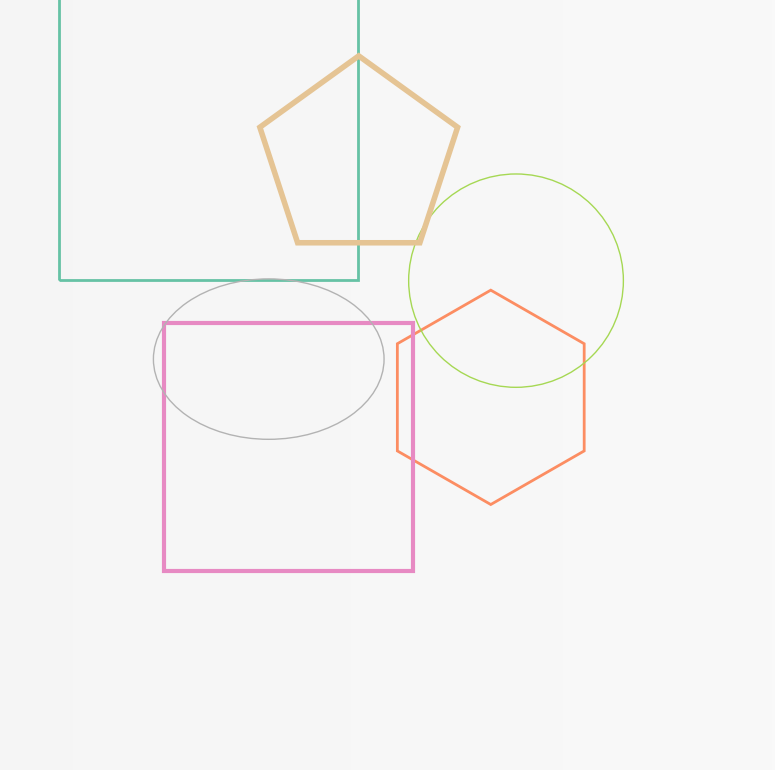[{"shape": "square", "thickness": 1, "radius": 0.96, "center": [0.269, 0.829]}, {"shape": "hexagon", "thickness": 1, "radius": 0.7, "center": [0.633, 0.484]}, {"shape": "square", "thickness": 1.5, "radius": 0.8, "center": [0.372, 0.42]}, {"shape": "circle", "thickness": 0.5, "radius": 0.69, "center": [0.666, 0.636]}, {"shape": "pentagon", "thickness": 2, "radius": 0.67, "center": [0.463, 0.793]}, {"shape": "oval", "thickness": 0.5, "radius": 0.74, "center": [0.347, 0.534]}]